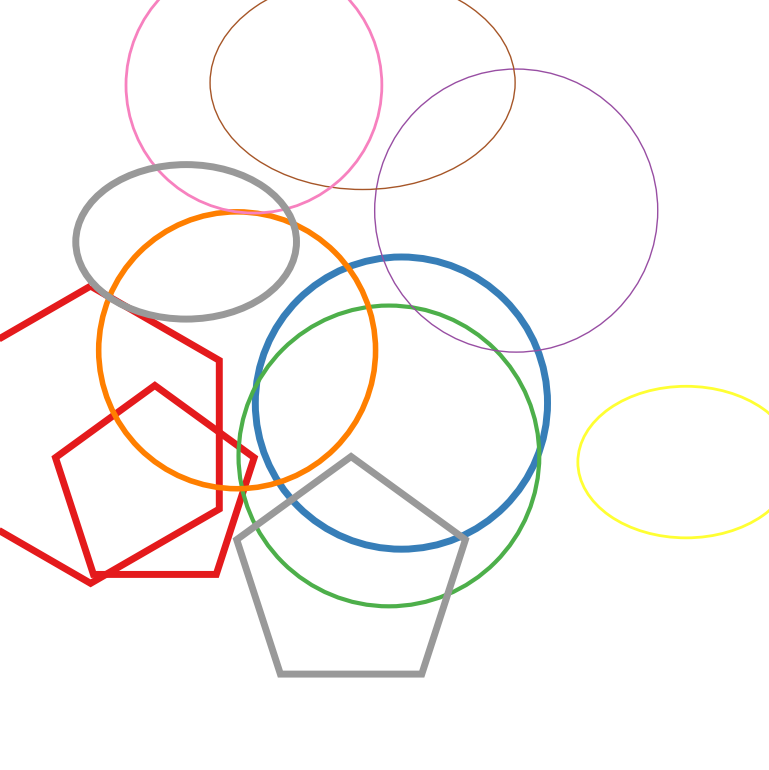[{"shape": "hexagon", "thickness": 2.5, "radius": 0.96, "center": [0.118, 0.435]}, {"shape": "pentagon", "thickness": 2.5, "radius": 0.68, "center": [0.201, 0.364]}, {"shape": "circle", "thickness": 2.5, "radius": 0.95, "center": [0.521, 0.477]}, {"shape": "circle", "thickness": 1.5, "radius": 0.98, "center": [0.505, 0.408]}, {"shape": "circle", "thickness": 0.5, "radius": 0.92, "center": [0.67, 0.727]}, {"shape": "circle", "thickness": 2, "radius": 0.9, "center": [0.308, 0.545]}, {"shape": "oval", "thickness": 1, "radius": 0.7, "center": [0.891, 0.4]}, {"shape": "oval", "thickness": 0.5, "radius": 0.99, "center": [0.471, 0.893]}, {"shape": "circle", "thickness": 1, "radius": 0.83, "center": [0.33, 0.889]}, {"shape": "pentagon", "thickness": 2.5, "radius": 0.78, "center": [0.456, 0.251]}, {"shape": "oval", "thickness": 2.5, "radius": 0.72, "center": [0.242, 0.686]}]